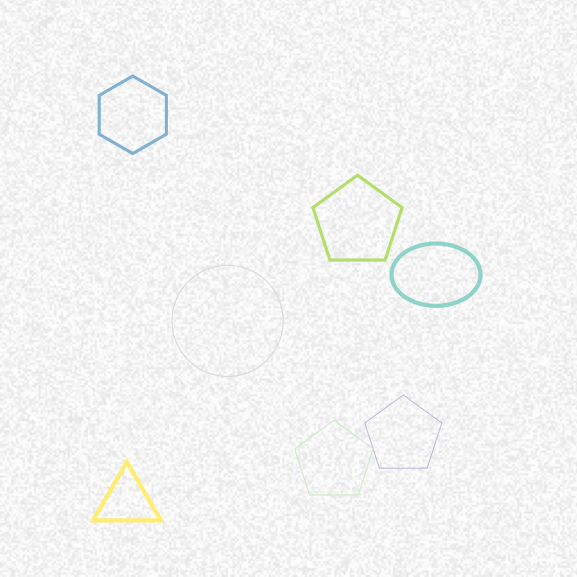[{"shape": "oval", "thickness": 2, "radius": 0.39, "center": [0.755, 0.524]}, {"shape": "pentagon", "thickness": 0.5, "radius": 0.35, "center": [0.698, 0.245]}, {"shape": "hexagon", "thickness": 1.5, "radius": 0.34, "center": [0.23, 0.8]}, {"shape": "pentagon", "thickness": 1.5, "radius": 0.41, "center": [0.619, 0.615]}, {"shape": "circle", "thickness": 0.5, "radius": 0.48, "center": [0.394, 0.444]}, {"shape": "pentagon", "thickness": 0.5, "radius": 0.36, "center": [0.578, 0.2]}, {"shape": "triangle", "thickness": 2, "radius": 0.34, "center": [0.22, 0.132]}]